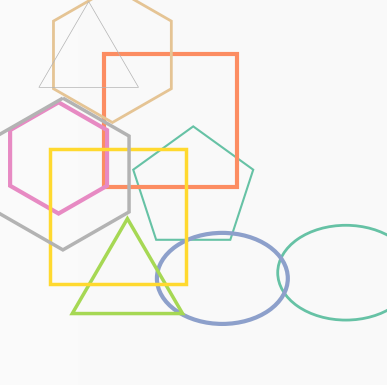[{"shape": "oval", "thickness": 2, "radius": 0.88, "center": [0.893, 0.292]}, {"shape": "pentagon", "thickness": 1.5, "radius": 0.81, "center": [0.499, 0.509]}, {"shape": "square", "thickness": 3, "radius": 0.86, "center": [0.439, 0.687]}, {"shape": "oval", "thickness": 3, "radius": 0.84, "center": [0.574, 0.277]}, {"shape": "hexagon", "thickness": 3, "radius": 0.72, "center": [0.151, 0.59]}, {"shape": "triangle", "thickness": 2.5, "radius": 0.82, "center": [0.329, 0.268]}, {"shape": "square", "thickness": 2.5, "radius": 0.88, "center": [0.304, 0.437]}, {"shape": "hexagon", "thickness": 2, "radius": 0.88, "center": [0.29, 0.857]}, {"shape": "triangle", "thickness": 0.5, "radius": 0.74, "center": [0.229, 0.847]}, {"shape": "hexagon", "thickness": 2.5, "radius": 0.99, "center": [0.162, 0.548]}]